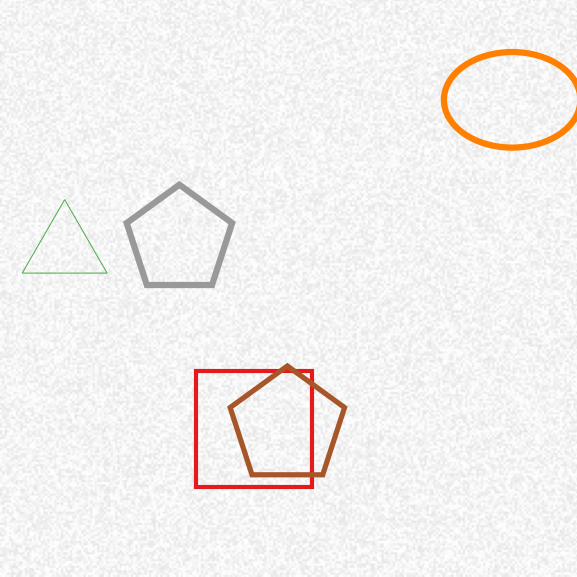[{"shape": "square", "thickness": 2, "radius": 0.5, "center": [0.44, 0.256]}, {"shape": "triangle", "thickness": 0.5, "radius": 0.42, "center": [0.112, 0.569]}, {"shape": "oval", "thickness": 3, "radius": 0.59, "center": [0.887, 0.826]}, {"shape": "pentagon", "thickness": 2.5, "radius": 0.52, "center": [0.498, 0.261]}, {"shape": "pentagon", "thickness": 3, "radius": 0.48, "center": [0.311, 0.583]}]